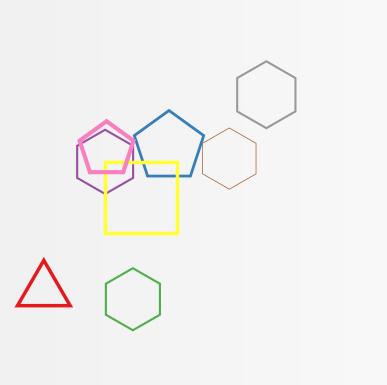[{"shape": "triangle", "thickness": 2.5, "radius": 0.39, "center": [0.113, 0.245]}, {"shape": "pentagon", "thickness": 2, "radius": 0.47, "center": [0.436, 0.619]}, {"shape": "hexagon", "thickness": 1.5, "radius": 0.4, "center": [0.343, 0.223]}, {"shape": "hexagon", "thickness": 1.5, "radius": 0.42, "center": [0.271, 0.58]}, {"shape": "square", "thickness": 2.5, "radius": 0.46, "center": [0.364, 0.487]}, {"shape": "hexagon", "thickness": 0.5, "radius": 0.4, "center": [0.592, 0.588]}, {"shape": "pentagon", "thickness": 3, "radius": 0.37, "center": [0.275, 0.612]}, {"shape": "hexagon", "thickness": 1.5, "radius": 0.43, "center": [0.687, 0.754]}]